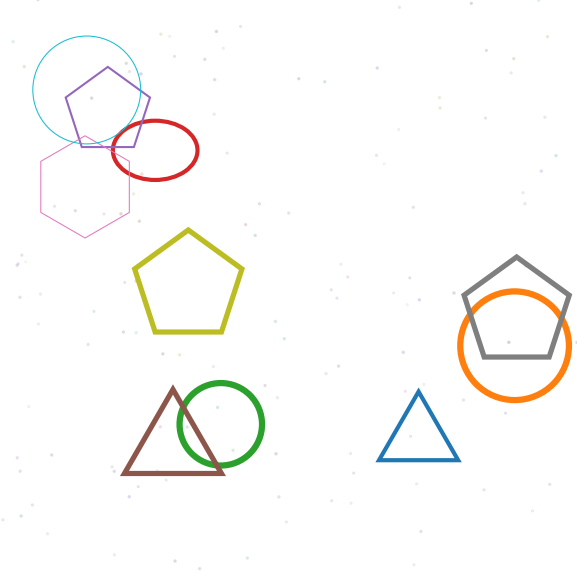[{"shape": "triangle", "thickness": 2, "radius": 0.4, "center": [0.725, 0.242]}, {"shape": "circle", "thickness": 3, "radius": 0.47, "center": [0.891, 0.4]}, {"shape": "circle", "thickness": 3, "radius": 0.36, "center": [0.382, 0.264]}, {"shape": "oval", "thickness": 2, "radius": 0.37, "center": [0.269, 0.739]}, {"shape": "pentagon", "thickness": 1, "radius": 0.38, "center": [0.187, 0.807]}, {"shape": "triangle", "thickness": 2.5, "radius": 0.49, "center": [0.299, 0.228]}, {"shape": "hexagon", "thickness": 0.5, "radius": 0.44, "center": [0.147, 0.676]}, {"shape": "pentagon", "thickness": 2.5, "radius": 0.48, "center": [0.895, 0.458]}, {"shape": "pentagon", "thickness": 2.5, "radius": 0.49, "center": [0.326, 0.503]}, {"shape": "circle", "thickness": 0.5, "radius": 0.47, "center": [0.15, 0.843]}]